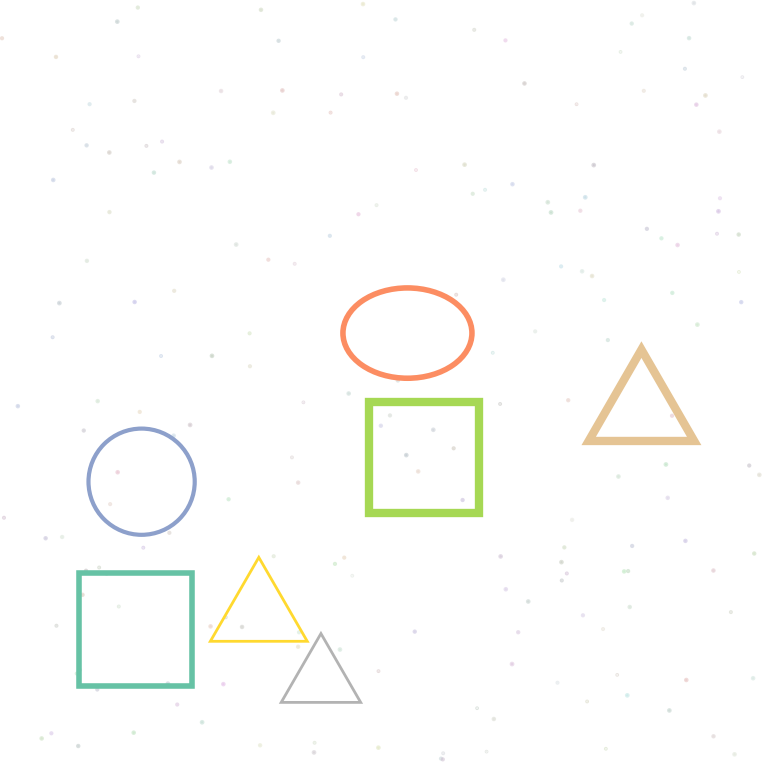[{"shape": "square", "thickness": 2, "radius": 0.37, "center": [0.176, 0.183]}, {"shape": "oval", "thickness": 2, "radius": 0.42, "center": [0.529, 0.567]}, {"shape": "circle", "thickness": 1.5, "radius": 0.34, "center": [0.184, 0.374]}, {"shape": "square", "thickness": 3, "radius": 0.36, "center": [0.551, 0.406]}, {"shape": "triangle", "thickness": 1, "radius": 0.36, "center": [0.336, 0.203]}, {"shape": "triangle", "thickness": 3, "radius": 0.4, "center": [0.833, 0.467]}, {"shape": "triangle", "thickness": 1, "radius": 0.3, "center": [0.417, 0.118]}]